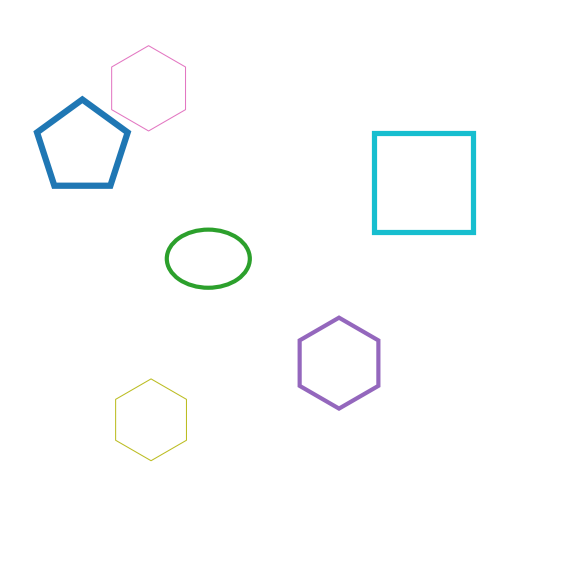[{"shape": "pentagon", "thickness": 3, "radius": 0.41, "center": [0.143, 0.744]}, {"shape": "oval", "thickness": 2, "radius": 0.36, "center": [0.361, 0.551]}, {"shape": "hexagon", "thickness": 2, "radius": 0.39, "center": [0.587, 0.37]}, {"shape": "hexagon", "thickness": 0.5, "radius": 0.37, "center": [0.257, 0.846]}, {"shape": "hexagon", "thickness": 0.5, "radius": 0.35, "center": [0.262, 0.272]}, {"shape": "square", "thickness": 2.5, "radius": 0.43, "center": [0.734, 0.683]}]